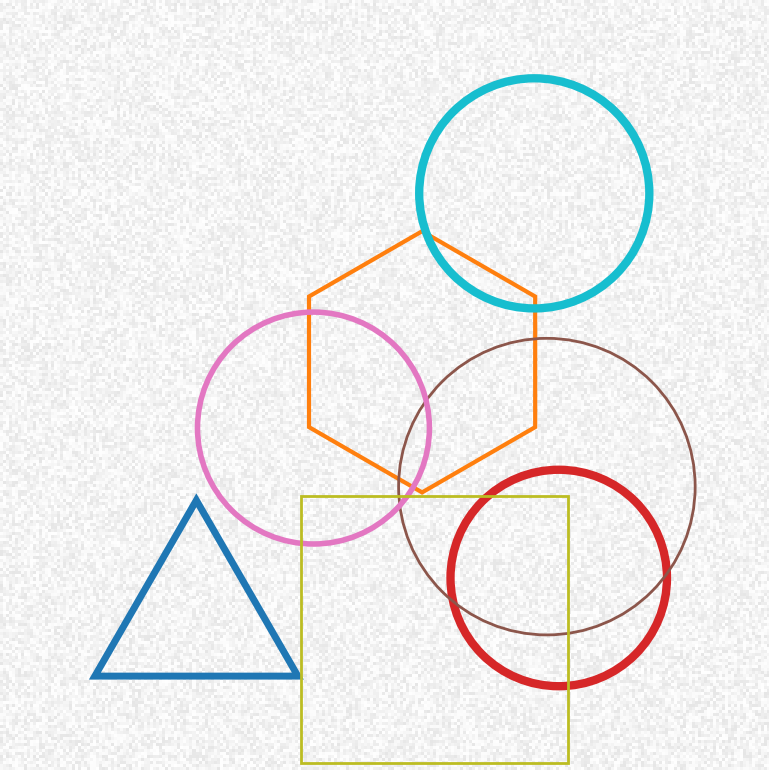[{"shape": "triangle", "thickness": 2.5, "radius": 0.76, "center": [0.255, 0.198]}, {"shape": "hexagon", "thickness": 1.5, "radius": 0.85, "center": [0.548, 0.53]}, {"shape": "circle", "thickness": 3, "radius": 0.7, "center": [0.726, 0.249]}, {"shape": "circle", "thickness": 1, "radius": 0.96, "center": [0.71, 0.368]}, {"shape": "circle", "thickness": 2, "radius": 0.75, "center": [0.407, 0.444]}, {"shape": "square", "thickness": 1, "radius": 0.87, "center": [0.564, 0.182]}, {"shape": "circle", "thickness": 3, "radius": 0.75, "center": [0.694, 0.749]}]